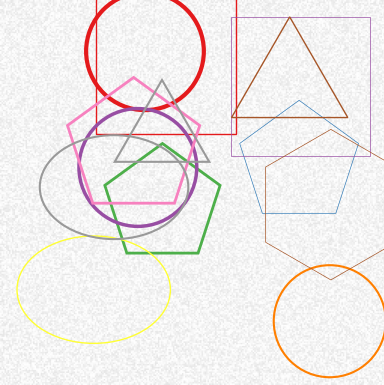[{"shape": "square", "thickness": 1, "radius": 0.91, "center": [0.432, 0.834]}, {"shape": "circle", "thickness": 3, "radius": 0.76, "center": [0.377, 0.867]}, {"shape": "pentagon", "thickness": 0.5, "radius": 0.81, "center": [0.777, 0.577]}, {"shape": "pentagon", "thickness": 2, "radius": 0.79, "center": [0.422, 0.47]}, {"shape": "square", "thickness": 0.5, "radius": 0.9, "center": [0.78, 0.775]}, {"shape": "circle", "thickness": 2.5, "radius": 0.76, "center": [0.358, 0.565]}, {"shape": "circle", "thickness": 1.5, "radius": 0.73, "center": [0.857, 0.166]}, {"shape": "oval", "thickness": 1, "radius": 1.0, "center": [0.243, 0.248]}, {"shape": "hexagon", "thickness": 0.5, "radius": 0.98, "center": [0.859, 0.468]}, {"shape": "triangle", "thickness": 1, "radius": 0.87, "center": [0.752, 0.782]}, {"shape": "pentagon", "thickness": 2, "radius": 0.9, "center": [0.347, 0.618]}, {"shape": "triangle", "thickness": 1.5, "radius": 0.71, "center": [0.421, 0.651]}, {"shape": "oval", "thickness": 1.5, "radius": 0.96, "center": [0.296, 0.514]}]